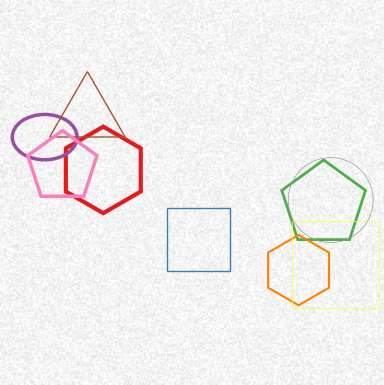[{"shape": "hexagon", "thickness": 3, "radius": 0.56, "center": [0.268, 0.559]}, {"shape": "square", "thickness": 1, "radius": 0.41, "center": [0.515, 0.379]}, {"shape": "pentagon", "thickness": 2, "radius": 0.57, "center": [0.841, 0.47]}, {"shape": "oval", "thickness": 2.5, "radius": 0.42, "center": [0.116, 0.644]}, {"shape": "hexagon", "thickness": 1.5, "radius": 0.46, "center": [0.776, 0.298]}, {"shape": "square", "thickness": 0.5, "radius": 0.56, "center": [0.871, 0.313]}, {"shape": "triangle", "thickness": 1, "radius": 0.57, "center": [0.227, 0.701]}, {"shape": "pentagon", "thickness": 2.5, "radius": 0.47, "center": [0.162, 0.567]}, {"shape": "circle", "thickness": 0.5, "radius": 0.55, "center": [0.859, 0.48]}]